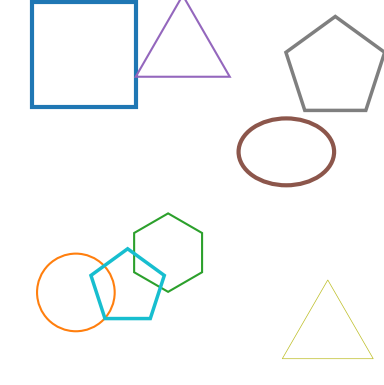[{"shape": "square", "thickness": 3, "radius": 0.68, "center": [0.218, 0.859]}, {"shape": "circle", "thickness": 1.5, "radius": 0.5, "center": [0.197, 0.24]}, {"shape": "hexagon", "thickness": 1.5, "radius": 0.51, "center": [0.437, 0.344]}, {"shape": "triangle", "thickness": 1.5, "radius": 0.71, "center": [0.475, 0.871]}, {"shape": "oval", "thickness": 3, "radius": 0.62, "center": [0.744, 0.606]}, {"shape": "pentagon", "thickness": 2.5, "radius": 0.67, "center": [0.871, 0.822]}, {"shape": "triangle", "thickness": 0.5, "radius": 0.68, "center": [0.851, 0.136]}, {"shape": "pentagon", "thickness": 2.5, "radius": 0.5, "center": [0.332, 0.254]}]